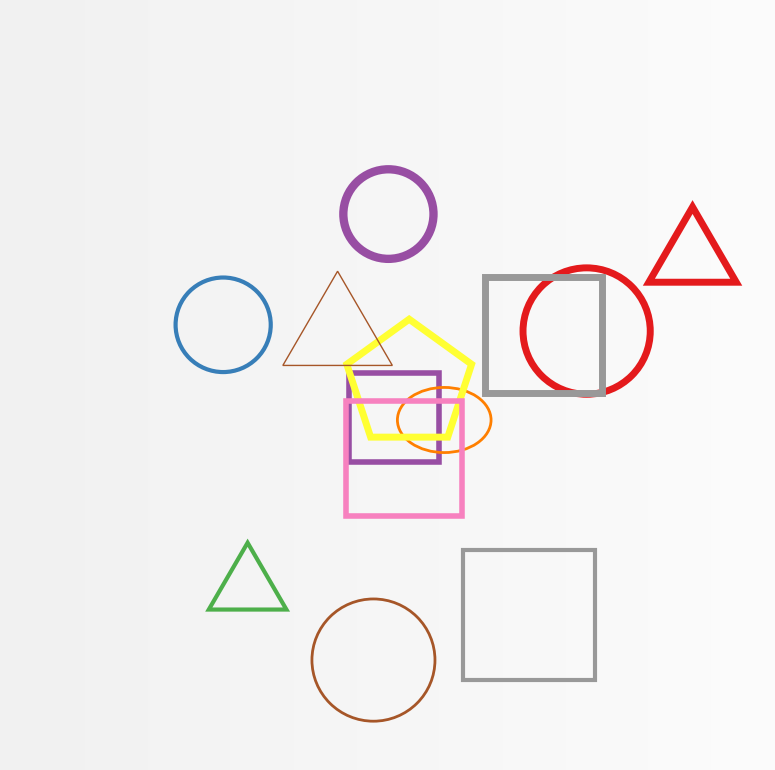[{"shape": "triangle", "thickness": 2.5, "radius": 0.33, "center": [0.894, 0.666]}, {"shape": "circle", "thickness": 2.5, "radius": 0.41, "center": [0.757, 0.57]}, {"shape": "circle", "thickness": 1.5, "radius": 0.31, "center": [0.288, 0.578]}, {"shape": "triangle", "thickness": 1.5, "radius": 0.29, "center": [0.32, 0.237]}, {"shape": "circle", "thickness": 3, "radius": 0.29, "center": [0.501, 0.722]}, {"shape": "square", "thickness": 2, "radius": 0.29, "center": [0.509, 0.458]}, {"shape": "oval", "thickness": 1, "radius": 0.3, "center": [0.573, 0.455]}, {"shape": "pentagon", "thickness": 2.5, "radius": 0.42, "center": [0.528, 0.501]}, {"shape": "triangle", "thickness": 0.5, "radius": 0.41, "center": [0.436, 0.566]}, {"shape": "circle", "thickness": 1, "radius": 0.4, "center": [0.482, 0.143]}, {"shape": "square", "thickness": 2, "radius": 0.37, "center": [0.521, 0.405]}, {"shape": "square", "thickness": 1.5, "radius": 0.42, "center": [0.683, 0.201]}, {"shape": "square", "thickness": 2.5, "radius": 0.38, "center": [0.702, 0.565]}]